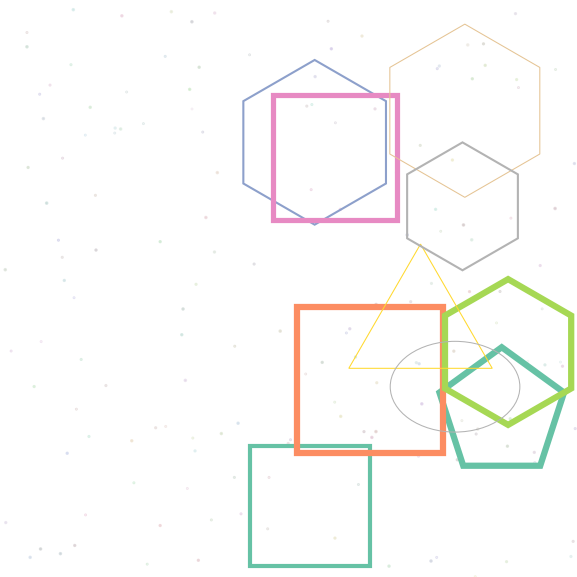[{"shape": "pentagon", "thickness": 3, "radius": 0.57, "center": [0.869, 0.284]}, {"shape": "square", "thickness": 2, "radius": 0.52, "center": [0.536, 0.123]}, {"shape": "square", "thickness": 3, "radius": 0.63, "center": [0.641, 0.341]}, {"shape": "hexagon", "thickness": 1, "radius": 0.71, "center": [0.545, 0.753]}, {"shape": "square", "thickness": 2.5, "radius": 0.54, "center": [0.58, 0.726]}, {"shape": "hexagon", "thickness": 3, "radius": 0.63, "center": [0.88, 0.39]}, {"shape": "triangle", "thickness": 0.5, "radius": 0.72, "center": [0.728, 0.433]}, {"shape": "hexagon", "thickness": 0.5, "radius": 0.75, "center": [0.805, 0.807]}, {"shape": "hexagon", "thickness": 1, "radius": 0.55, "center": [0.801, 0.642]}, {"shape": "oval", "thickness": 0.5, "radius": 0.56, "center": [0.788, 0.33]}]